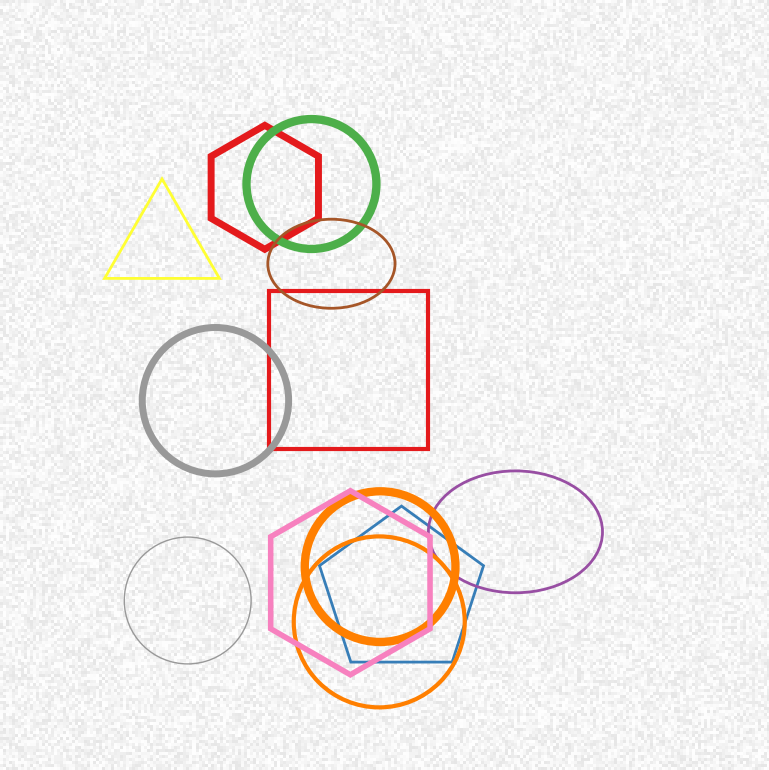[{"shape": "hexagon", "thickness": 2.5, "radius": 0.4, "center": [0.344, 0.757]}, {"shape": "square", "thickness": 1.5, "radius": 0.51, "center": [0.453, 0.52]}, {"shape": "pentagon", "thickness": 1, "radius": 0.56, "center": [0.521, 0.231]}, {"shape": "circle", "thickness": 3, "radius": 0.42, "center": [0.404, 0.761]}, {"shape": "oval", "thickness": 1, "radius": 0.57, "center": [0.669, 0.309]}, {"shape": "circle", "thickness": 1.5, "radius": 0.56, "center": [0.493, 0.192]}, {"shape": "circle", "thickness": 3, "radius": 0.49, "center": [0.494, 0.264]}, {"shape": "triangle", "thickness": 1, "radius": 0.43, "center": [0.21, 0.681]}, {"shape": "oval", "thickness": 1, "radius": 0.41, "center": [0.43, 0.657]}, {"shape": "hexagon", "thickness": 2, "radius": 0.6, "center": [0.455, 0.243]}, {"shape": "circle", "thickness": 2.5, "radius": 0.48, "center": [0.28, 0.48]}, {"shape": "circle", "thickness": 0.5, "radius": 0.41, "center": [0.244, 0.22]}]